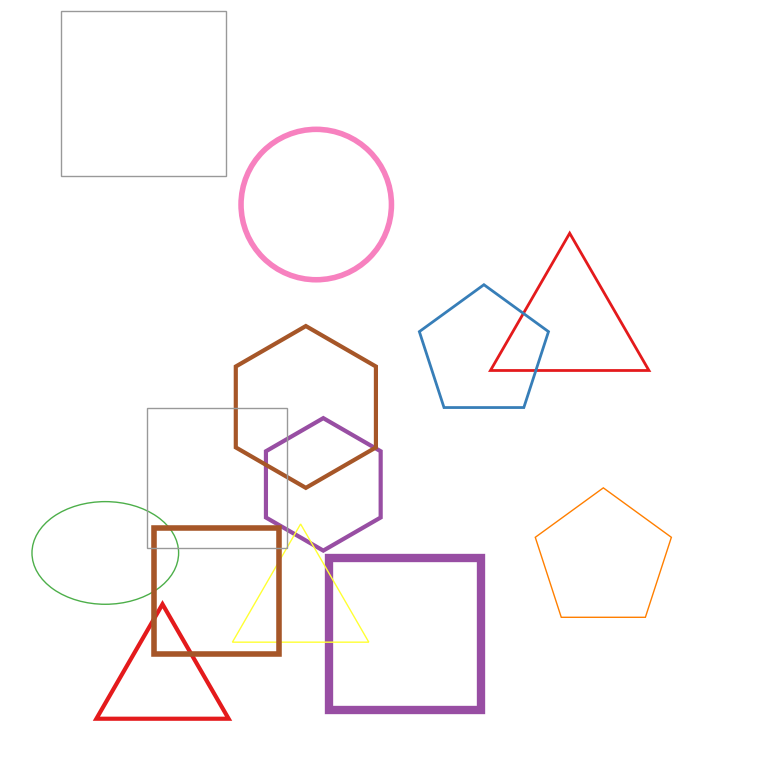[{"shape": "triangle", "thickness": 1, "radius": 0.59, "center": [0.74, 0.578]}, {"shape": "triangle", "thickness": 1.5, "radius": 0.5, "center": [0.211, 0.116]}, {"shape": "pentagon", "thickness": 1, "radius": 0.44, "center": [0.628, 0.542]}, {"shape": "oval", "thickness": 0.5, "radius": 0.48, "center": [0.137, 0.282]}, {"shape": "hexagon", "thickness": 1.5, "radius": 0.43, "center": [0.42, 0.371]}, {"shape": "square", "thickness": 3, "radius": 0.49, "center": [0.526, 0.176]}, {"shape": "pentagon", "thickness": 0.5, "radius": 0.46, "center": [0.784, 0.273]}, {"shape": "triangle", "thickness": 0.5, "radius": 0.51, "center": [0.39, 0.217]}, {"shape": "hexagon", "thickness": 1.5, "radius": 0.53, "center": [0.397, 0.471]}, {"shape": "square", "thickness": 2, "radius": 0.41, "center": [0.281, 0.232]}, {"shape": "circle", "thickness": 2, "radius": 0.49, "center": [0.411, 0.734]}, {"shape": "square", "thickness": 0.5, "radius": 0.45, "center": [0.282, 0.379]}, {"shape": "square", "thickness": 0.5, "radius": 0.54, "center": [0.186, 0.879]}]